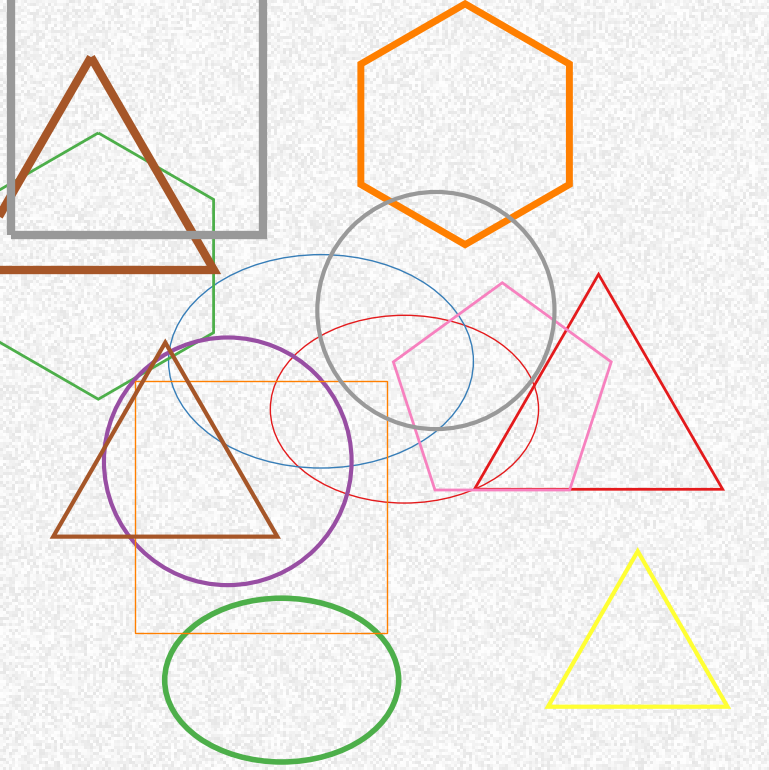[{"shape": "triangle", "thickness": 1, "radius": 0.93, "center": [0.777, 0.458]}, {"shape": "oval", "thickness": 0.5, "radius": 0.87, "center": [0.525, 0.469]}, {"shape": "oval", "thickness": 0.5, "radius": 0.99, "center": [0.417, 0.531]}, {"shape": "hexagon", "thickness": 1, "radius": 0.86, "center": [0.128, 0.654]}, {"shape": "oval", "thickness": 2, "radius": 0.76, "center": [0.366, 0.117]}, {"shape": "circle", "thickness": 1.5, "radius": 0.8, "center": [0.296, 0.401]}, {"shape": "square", "thickness": 0.5, "radius": 0.82, "center": [0.339, 0.341]}, {"shape": "hexagon", "thickness": 2.5, "radius": 0.78, "center": [0.604, 0.839]}, {"shape": "triangle", "thickness": 1.5, "radius": 0.67, "center": [0.828, 0.15]}, {"shape": "triangle", "thickness": 1.5, "radius": 0.84, "center": [0.215, 0.387]}, {"shape": "triangle", "thickness": 3, "radius": 0.92, "center": [0.118, 0.742]}, {"shape": "pentagon", "thickness": 1, "radius": 0.74, "center": [0.652, 0.484]}, {"shape": "circle", "thickness": 1.5, "radius": 0.77, "center": [0.566, 0.597]}, {"shape": "square", "thickness": 3, "radius": 0.82, "center": [0.177, 0.858]}]